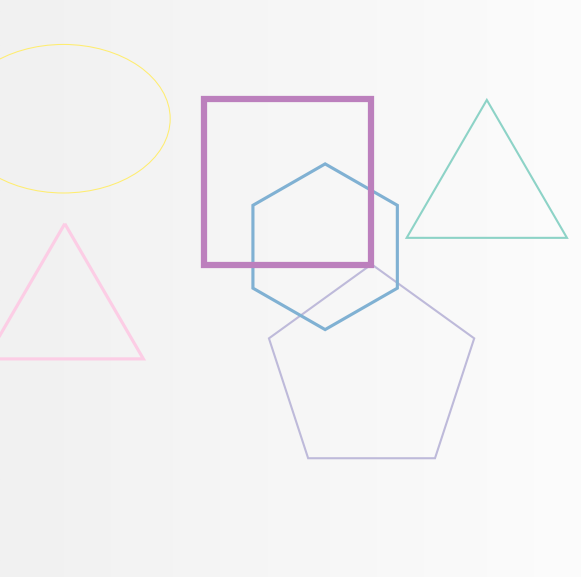[{"shape": "triangle", "thickness": 1, "radius": 0.8, "center": [0.838, 0.667]}, {"shape": "pentagon", "thickness": 1, "radius": 0.93, "center": [0.639, 0.356]}, {"shape": "hexagon", "thickness": 1.5, "radius": 0.72, "center": [0.559, 0.572]}, {"shape": "triangle", "thickness": 1.5, "radius": 0.78, "center": [0.111, 0.456]}, {"shape": "square", "thickness": 3, "radius": 0.72, "center": [0.494, 0.684]}, {"shape": "oval", "thickness": 0.5, "radius": 0.92, "center": [0.109, 0.794]}]